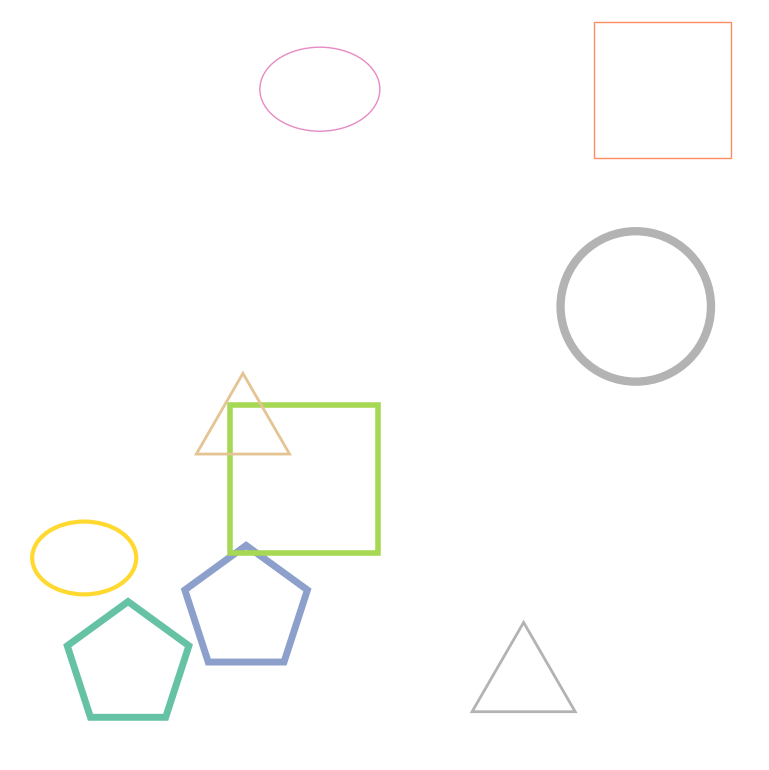[{"shape": "pentagon", "thickness": 2.5, "radius": 0.42, "center": [0.166, 0.136]}, {"shape": "square", "thickness": 0.5, "radius": 0.44, "center": [0.86, 0.883]}, {"shape": "pentagon", "thickness": 2.5, "radius": 0.42, "center": [0.32, 0.208]}, {"shape": "oval", "thickness": 0.5, "radius": 0.39, "center": [0.415, 0.884]}, {"shape": "square", "thickness": 2, "radius": 0.48, "center": [0.395, 0.378]}, {"shape": "oval", "thickness": 1.5, "radius": 0.34, "center": [0.109, 0.275]}, {"shape": "triangle", "thickness": 1, "radius": 0.35, "center": [0.316, 0.445]}, {"shape": "circle", "thickness": 3, "radius": 0.49, "center": [0.826, 0.602]}, {"shape": "triangle", "thickness": 1, "radius": 0.39, "center": [0.68, 0.114]}]